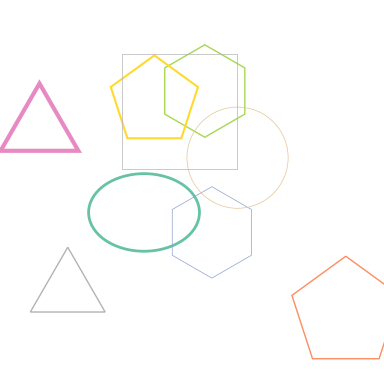[{"shape": "oval", "thickness": 2, "radius": 0.72, "center": [0.374, 0.448]}, {"shape": "pentagon", "thickness": 1, "radius": 0.74, "center": [0.898, 0.187]}, {"shape": "hexagon", "thickness": 0.5, "radius": 0.59, "center": [0.55, 0.396]}, {"shape": "triangle", "thickness": 3, "radius": 0.58, "center": [0.103, 0.667]}, {"shape": "hexagon", "thickness": 1, "radius": 0.6, "center": [0.532, 0.764]}, {"shape": "pentagon", "thickness": 1.5, "radius": 0.6, "center": [0.401, 0.737]}, {"shape": "circle", "thickness": 0.5, "radius": 0.66, "center": [0.617, 0.59]}, {"shape": "triangle", "thickness": 1, "radius": 0.56, "center": [0.176, 0.246]}, {"shape": "square", "thickness": 0.5, "radius": 0.74, "center": [0.467, 0.711]}]